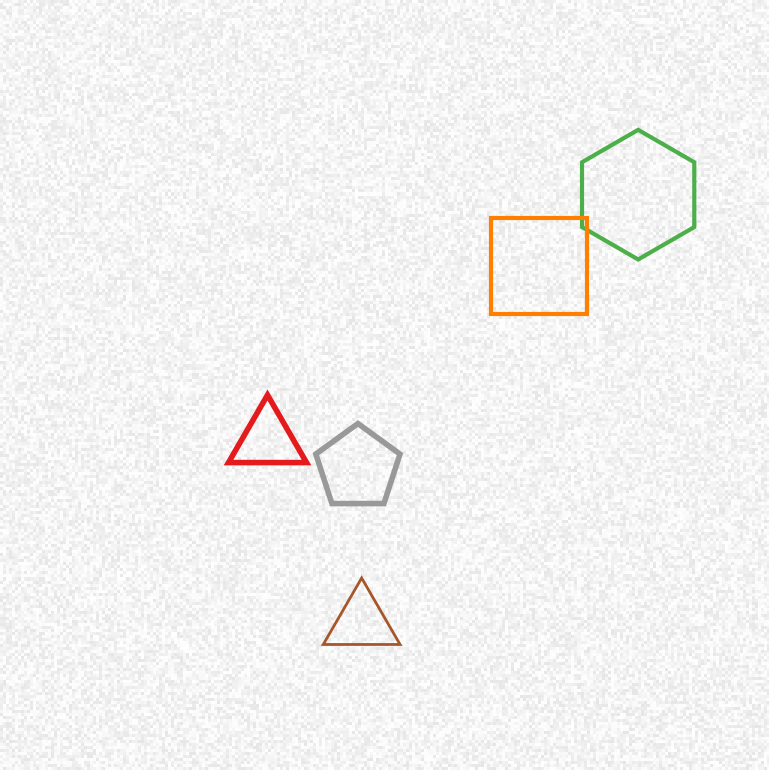[{"shape": "triangle", "thickness": 2, "radius": 0.29, "center": [0.347, 0.428]}, {"shape": "hexagon", "thickness": 1.5, "radius": 0.42, "center": [0.829, 0.747]}, {"shape": "square", "thickness": 1.5, "radius": 0.31, "center": [0.7, 0.654]}, {"shape": "triangle", "thickness": 1, "radius": 0.29, "center": [0.47, 0.192]}, {"shape": "pentagon", "thickness": 2, "radius": 0.29, "center": [0.465, 0.393]}]